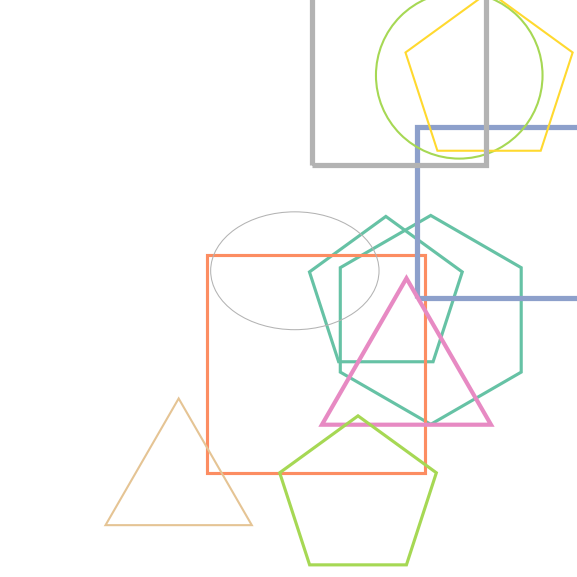[{"shape": "hexagon", "thickness": 1.5, "radius": 0.9, "center": [0.746, 0.445]}, {"shape": "pentagon", "thickness": 1.5, "radius": 0.7, "center": [0.668, 0.485]}, {"shape": "square", "thickness": 1.5, "radius": 0.94, "center": [0.547, 0.368]}, {"shape": "square", "thickness": 2.5, "radius": 0.74, "center": [0.871, 0.631]}, {"shape": "triangle", "thickness": 2, "radius": 0.85, "center": [0.704, 0.348]}, {"shape": "pentagon", "thickness": 1.5, "radius": 0.71, "center": [0.62, 0.136]}, {"shape": "circle", "thickness": 1, "radius": 0.72, "center": [0.795, 0.869]}, {"shape": "pentagon", "thickness": 1, "radius": 0.76, "center": [0.847, 0.861]}, {"shape": "triangle", "thickness": 1, "radius": 0.73, "center": [0.309, 0.163]}, {"shape": "square", "thickness": 2.5, "radius": 0.75, "center": [0.691, 0.864]}, {"shape": "oval", "thickness": 0.5, "radius": 0.73, "center": [0.511, 0.53]}]